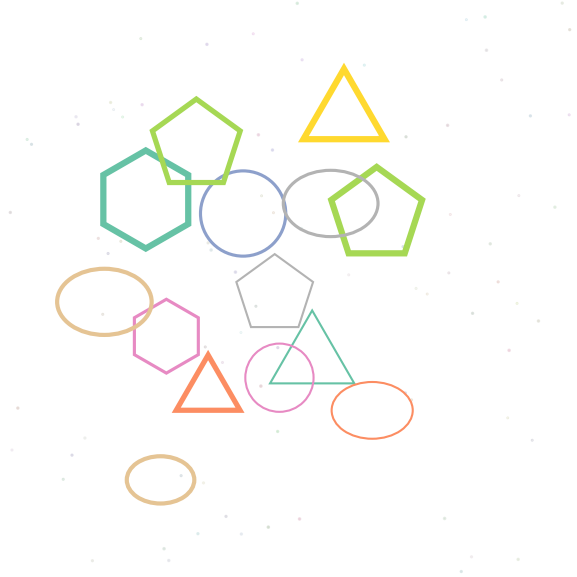[{"shape": "triangle", "thickness": 1, "radius": 0.42, "center": [0.541, 0.377]}, {"shape": "hexagon", "thickness": 3, "radius": 0.42, "center": [0.252, 0.654]}, {"shape": "triangle", "thickness": 2.5, "radius": 0.32, "center": [0.36, 0.321]}, {"shape": "oval", "thickness": 1, "radius": 0.35, "center": [0.644, 0.289]}, {"shape": "circle", "thickness": 1.5, "radius": 0.37, "center": [0.421, 0.629]}, {"shape": "hexagon", "thickness": 1.5, "radius": 0.32, "center": [0.288, 0.417]}, {"shape": "circle", "thickness": 1, "radius": 0.3, "center": [0.484, 0.345]}, {"shape": "pentagon", "thickness": 2.5, "radius": 0.4, "center": [0.34, 0.748]}, {"shape": "pentagon", "thickness": 3, "radius": 0.41, "center": [0.652, 0.627]}, {"shape": "triangle", "thickness": 3, "radius": 0.41, "center": [0.596, 0.799]}, {"shape": "oval", "thickness": 2, "radius": 0.29, "center": [0.278, 0.168]}, {"shape": "oval", "thickness": 2, "radius": 0.41, "center": [0.181, 0.476]}, {"shape": "oval", "thickness": 1.5, "radius": 0.41, "center": [0.573, 0.647]}, {"shape": "pentagon", "thickness": 1, "radius": 0.35, "center": [0.476, 0.489]}]